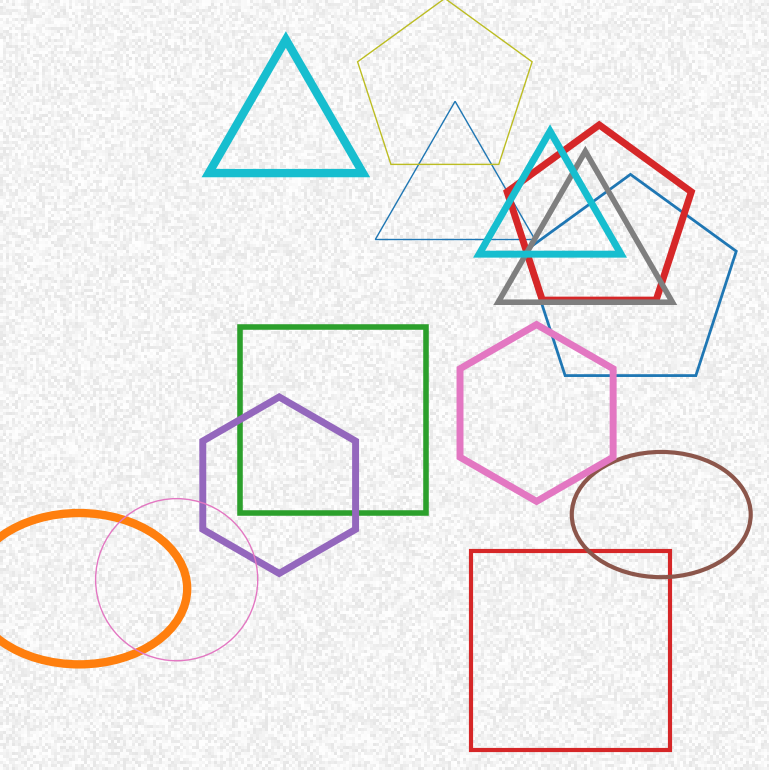[{"shape": "triangle", "thickness": 0.5, "radius": 0.6, "center": [0.591, 0.749]}, {"shape": "pentagon", "thickness": 1, "radius": 0.72, "center": [0.819, 0.629]}, {"shape": "oval", "thickness": 3, "radius": 0.7, "center": [0.103, 0.235]}, {"shape": "square", "thickness": 2, "radius": 0.6, "center": [0.433, 0.455]}, {"shape": "pentagon", "thickness": 2.5, "radius": 0.63, "center": [0.778, 0.712]}, {"shape": "square", "thickness": 1.5, "radius": 0.65, "center": [0.741, 0.155]}, {"shape": "hexagon", "thickness": 2.5, "radius": 0.57, "center": [0.363, 0.37]}, {"shape": "oval", "thickness": 1.5, "radius": 0.58, "center": [0.859, 0.332]}, {"shape": "hexagon", "thickness": 2.5, "radius": 0.57, "center": [0.697, 0.464]}, {"shape": "circle", "thickness": 0.5, "radius": 0.53, "center": [0.229, 0.247]}, {"shape": "triangle", "thickness": 2, "radius": 0.65, "center": [0.76, 0.673]}, {"shape": "pentagon", "thickness": 0.5, "radius": 0.6, "center": [0.578, 0.883]}, {"shape": "triangle", "thickness": 3, "radius": 0.58, "center": [0.371, 0.833]}, {"shape": "triangle", "thickness": 2.5, "radius": 0.53, "center": [0.714, 0.723]}]